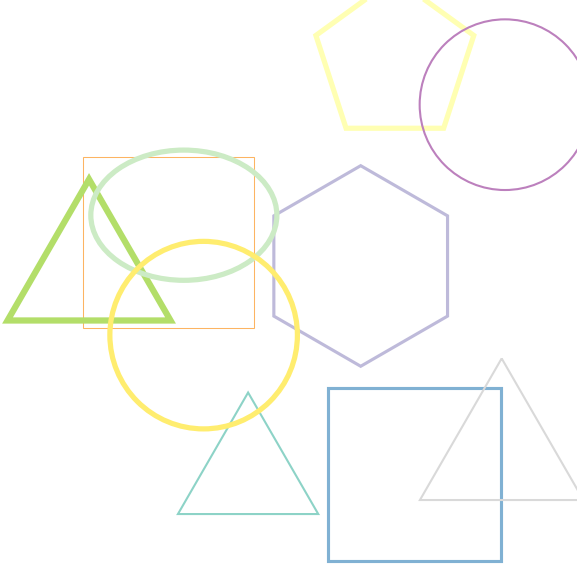[{"shape": "triangle", "thickness": 1, "radius": 0.7, "center": [0.43, 0.179]}, {"shape": "pentagon", "thickness": 2.5, "radius": 0.72, "center": [0.684, 0.893]}, {"shape": "hexagon", "thickness": 1.5, "radius": 0.87, "center": [0.625, 0.539]}, {"shape": "square", "thickness": 1.5, "radius": 0.75, "center": [0.718, 0.178]}, {"shape": "square", "thickness": 0.5, "radius": 0.74, "center": [0.291, 0.579]}, {"shape": "triangle", "thickness": 3, "radius": 0.81, "center": [0.154, 0.526]}, {"shape": "triangle", "thickness": 1, "radius": 0.82, "center": [0.869, 0.215]}, {"shape": "circle", "thickness": 1, "radius": 0.74, "center": [0.874, 0.818]}, {"shape": "oval", "thickness": 2.5, "radius": 0.81, "center": [0.318, 0.626]}, {"shape": "circle", "thickness": 2.5, "radius": 0.81, "center": [0.353, 0.419]}]